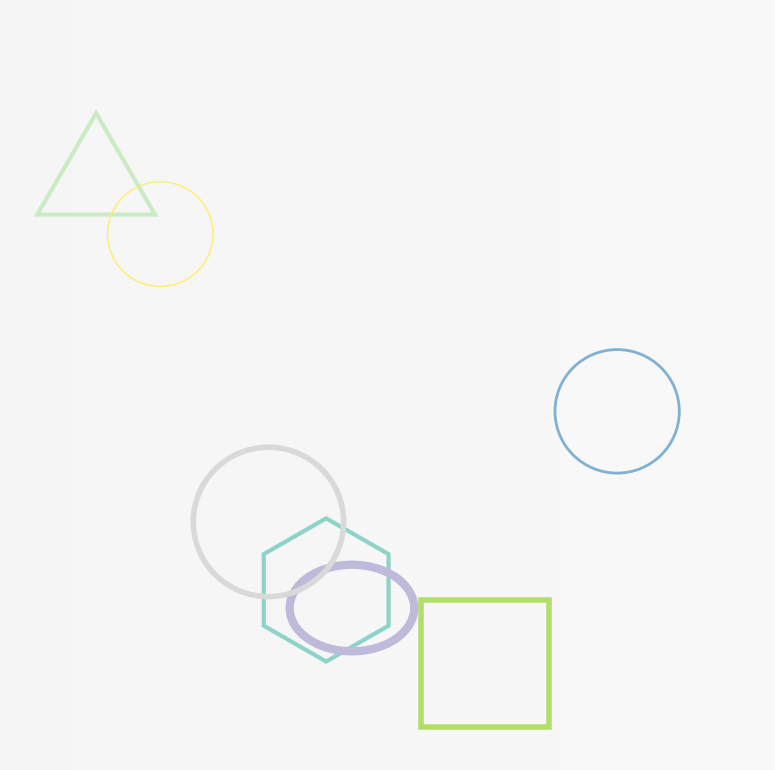[{"shape": "hexagon", "thickness": 1.5, "radius": 0.46, "center": [0.421, 0.234]}, {"shape": "oval", "thickness": 3, "radius": 0.4, "center": [0.454, 0.21]}, {"shape": "circle", "thickness": 1, "radius": 0.4, "center": [0.796, 0.466]}, {"shape": "square", "thickness": 2, "radius": 0.41, "center": [0.626, 0.138]}, {"shape": "circle", "thickness": 2, "radius": 0.49, "center": [0.346, 0.322]}, {"shape": "triangle", "thickness": 1.5, "radius": 0.44, "center": [0.124, 0.765]}, {"shape": "circle", "thickness": 0.5, "radius": 0.34, "center": [0.207, 0.696]}]